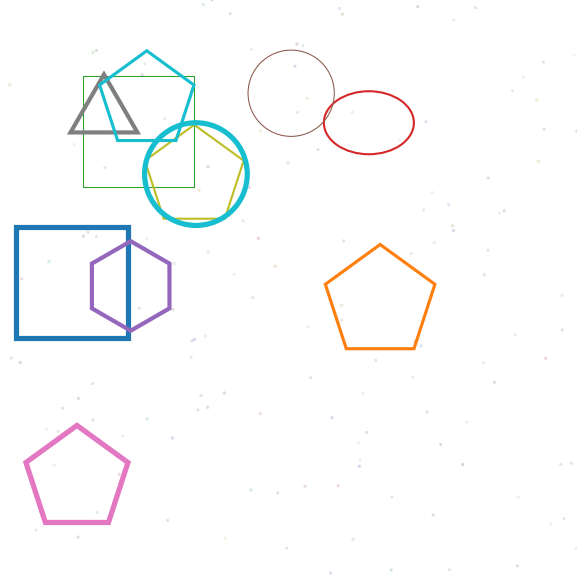[{"shape": "square", "thickness": 2.5, "radius": 0.48, "center": [0.124, 0.51]}, {"shape": "pentagon", "thickness": 1.5, "radius": 0.5, "center": [0.658, 0.476]}, {"shape": "square", "thickness": 0.5, "radius": 0.48, "center": [0.24, 0.772]}, {"shape": "oval", "thickness": 1, "radius": 0.39, "center": [0.639, 0.787]}, {"shape": "hexagon", "thickness": 2, "radius": 0.39, "center": [0.226, 0.504]}, {"shape": "circle", "thickness": 0.5, "radius": 0.37, "center": [0.504, 0.838]}, {"shape": "pentagon", "thickness": 2.5, "radius": 0.46, "center": [0.133, 0.17]}, {"shape": "triangle", "thickness": 2, "radius": 0.33, "center": [0.18, 0.803]}, {"shape": "pentagon", "thickness": 1, "radius": 0.45, "center": [0.336, 0.693]}, {"shape": "circle", "thickness": 2.5, "radius": 0.44, "center": [0.339, 0.698]}, {"shape": "pentagon", "thickness": 1.5, "radius": 0.43, "center": [0.254, 0.825]}]